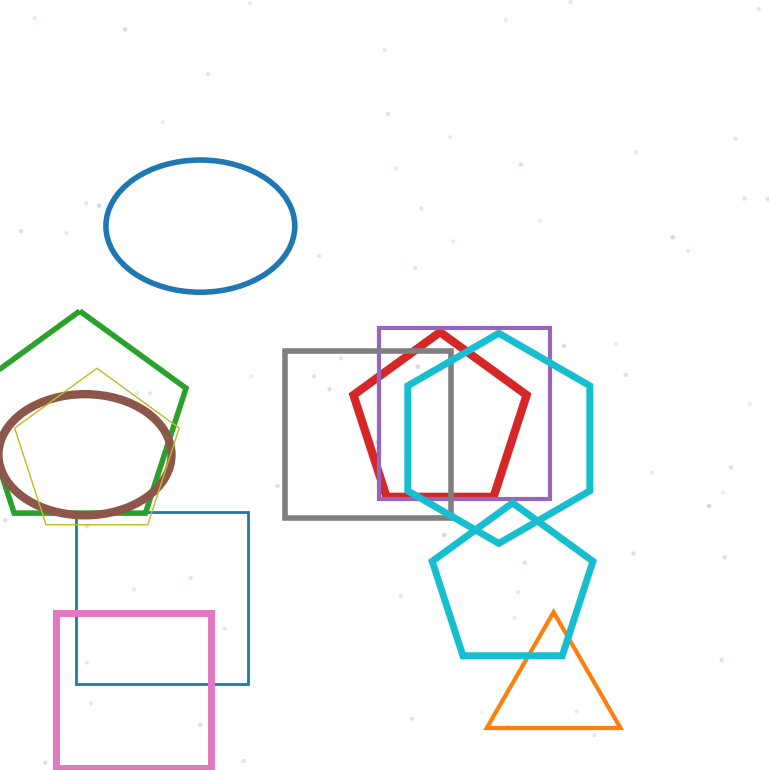[{"shape": "oval", "thickness": 2, "radius": 0.61, "center": [0.26, 0.706]}, {"shape": "square", "thickness": 1, "radius": 0.56, "center": [0.21, 0.223]}, {"shape": "triangle", "thickness": 1.5, "radius": 0.5, "center": [0.719, 0.105]}, {"shape": "pentagon", "thickness": 2, "radius": 0.73, "center": [0.104, 0.451]}, {"shape": "pentagon", "thickness": 3, "radius": 0.59, "center": [0.572, 0.45]}, {"shape": "square", "thickness": 1.5, "radius": 0.55, "center": [0.603, 0.463]}, {"shape": "oval", "thickness": 3, "radius": 0.56, "center": [0.11, 0.409]}, {"shape": "square", "thickness": 2.5, "radius": 0.5, "center": [0.174, 0.103]}, {"shape": "square", "thickness": 2, "radius": 0.54, "center": [0.478, 0.436]}, {"shape": "pentagon", "thickness": 0.5, "radius": 0.56, "center": [0.126, 0.409]}, {"shape": "hexagon", "thickness": 2.5, "radius": 0.68, "center": [0.648, 0.431]}, {"shape": "pentagon", "thickness": 2.5, "radius": 0.55, "center": [0.666, 0.237]}]